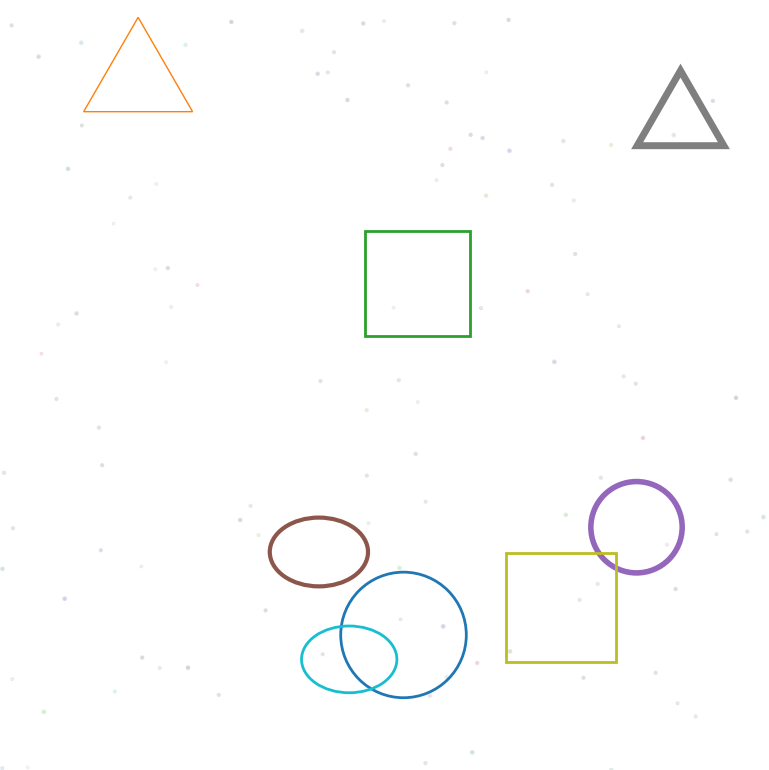[{"shape": "circle", "thickness": 1, "radius": 0.41, "center": [0.524, 0.175]}, {"shape": "triangle", "thickness": 0.5, "radius": 0.41, "center": [0.179, 0.896]}, {"shape": "square", "thickness": 1, "radius": 0.34, "center": [0.542, 0.632]}, {"shape": "circle", "thickness": 2, "radius": 0.3, "center": [0.827, 0.315]}, {"shape": "oval", "thickness": 1.5, "radius": 0.32, "center": [0.414, 0.283]}, {"shape": "triangle", "thickness": 2.5, "radius": 0.33, "center": [0.884, 0.843]}, {"shape": "square", "thickness": 1, "radius": 0.35, "center": [0.729, 0.211]}, {"shape": "oval", "thickness": 1, "radius": 0.31, "center": [0.454, 0.144]}]